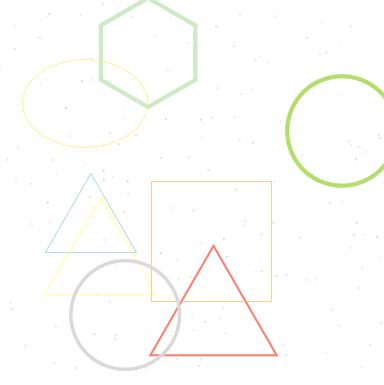[{"shape": "triangle", "thickness": 0.5, "radius": 0.68, "center": [0.236, 0.413]}, {"shape": "triangle", "thickness": 1, "radius": 0.84, "center": [0.261, 0.318]}, {"shape": "triangle", "thickness": 1.5, "radius": 0.95, "center": [0.555, 0.172]}, {"shape": "square", "thickness": 0.5, "radius": 0.78, "center": [0.548, 0.374]}, {"shape": "circle", "thickness": 3, "radius": 0.71, "center": [0.888, 0.66]}, {"shape": "circle", "thickness": 2.5, "radius": 0.71, "center": [0.325, 0.182]}, {"shape": "hexagon", "thickness": 3, "radius": 0.71, "center": [0.385, 0.863]}, {"shape": "oval", "thickness": 0.5, "radius": 0.81, "center": [0.221, 0.731]}]